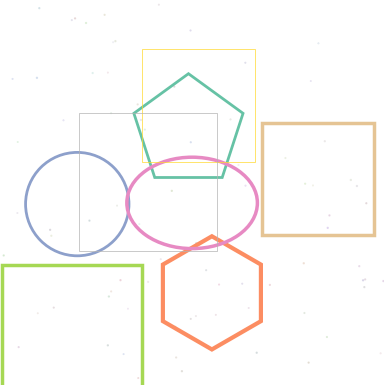[{"shape": "pentagon", "thickness": 2, "radius": 0.75, "center": [0.49, 0.66]}, {"shape": "hexagon", "thickness": 3, "radius": 0.73, "center": [0.55, 0.239]}, {"shape": "circle", "thickness": 2, "radius": 0.67, "center": [0.201, 0.47]}, {"shape": "oval", "thickness": 2.5, "radius": 0.85, "center": [0.499, 0.473]}, {"shape": "square", "thickness": 2.5, "radius": 0.91, "center": [0.186, 0.131]}, {"shape": "square", "thickness": 0.5, "radius": 0.73, "center": [0.515, 0.726]}, {"shape": "square", "thickness": 2.5, "radius": 0.73, "center": [0.826, 0.534]}, {"shape": "square", "thickness": 0.5, "radius": 0.9, "center": [0.384, 0.528]}]